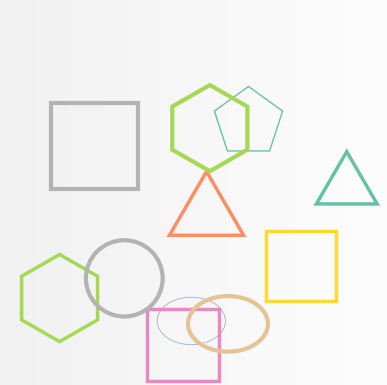[{"shape": "pentagon", "thickness": 1, "radius": 0.46, "center": [0.641, 0.683]}, {"shape": "triangle", "thickness": 2.5, "radius": 0.45, "center": [0.895, 0.516]}, {"shape": "triangle", "thickness": 2.5, "radius": 0.55, "center": [0.533, 0.444]}, {"shape": "oval", "thickness": 0.5, "radius": 0.44, "center": [0.494, 0.166]}, {"shape": "square", "thickness": 2.5, "radius": 0.47, "center": [0.472, 0.104]}, {"shape": "hexagon", "thickness": 2.5, "radius": 0.57, "center": [0.154, 0.226]}, {"shape": "hexagon", "thickness": 3, "radius": 0.56, "center": [0.541, 0.667]}, {"shape": "square", "thickness": 2.5, "radius": 0.45, "center": [0.776, 0.309]}, {"shape": "oval", "thickness": 3, "radius": 0.52, "center": [0.588, 0.159]}, {"shape": "circle", "thickness": 3, "radius": 0.5, "center": [0.321, 0.277]}, {"shape": "square", "thickness": 3, "radius": 0.56, "center": [0.243, 0.621]}]